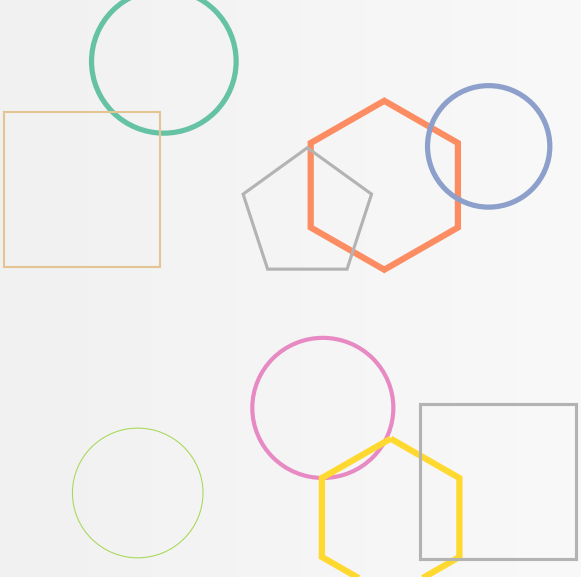[{"shape": "circle", "thickness": 2.5, "radius": 0.62, "center": [0.282, 0.893]}, {"shape": "hexagon", "thickness": 3, "radius": 0.73, "center": [0.661, 0.678]}, {"shape": "circle", "thickness": 2.5, "radius": 0.53, "center": [0.841, 0.746]}, {"shape": "circle", "thickness": 2, "radius": 0.61, "center": [0.555, 0.293]}, {"shape": "circle", "thickness": 0.5, "radius": 0.56, "center": [0.237, 0.146]}, {"shape": "hexagon", "thickness": 3, "radius": 0.68, "center": [0.672, 0.103]}, {"shape": "square", "thickness": 1, "radius": 0.67, "center": [0.141, 0.672]}, {"shape": "square", "thickness": 1.5, "radius": 0.67, "center": [0.857, 0.166]}, {"shape": "pentagon", "thickness": 1.5, "radius": 0.58, "center": [0.529, 0.627]}]